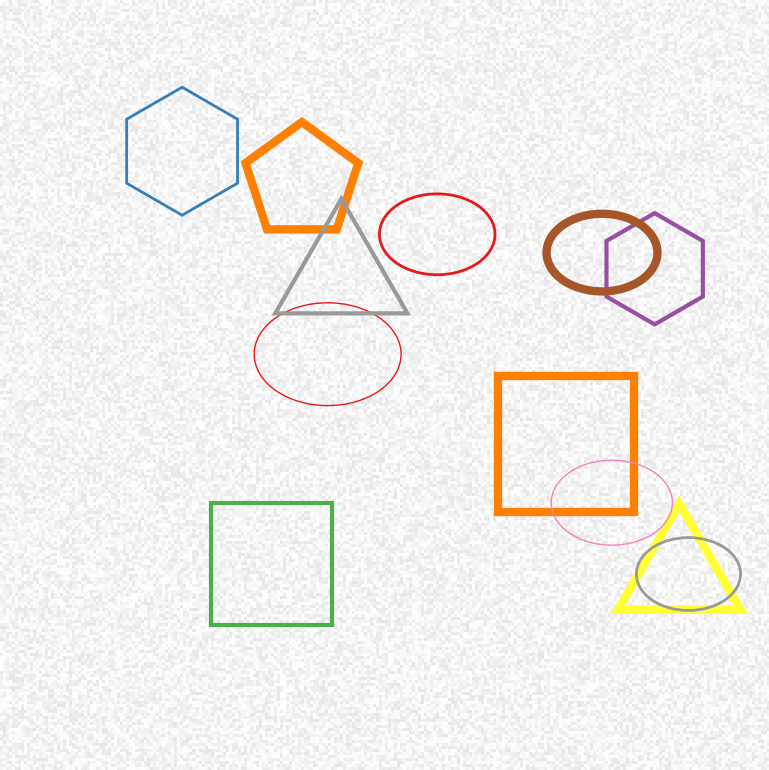[{"shape": "oval", "thickness": 0.5, "radius": 0.48, "center": [0.426, 0.54]}, {"shape": "oval", "thickness": 1, "radius": 0.38, "center": [0.568, 0.696]}, {"shape": "hexagon", "thickness": 1, "radius": 0.42, "center": [0.236, 0.804]}, {"shape": "square", "thickness": 1.5, "radius": 0.39, "center": [0.353, 0.268]}, {"shape": "hexagon", "thickness": 1.5, "radius": 0.36, "center": [0.85, 0.651]}, {"shape": "square", "thickness": 3, "radius": 0.44, "center": [0.735, 0.424]}, {"shape": "pentagon", "thickness": 3, "radius": 0.39, "center": [0.392, 0.764]}, {"shape": "triangle", "thickness": 3, "radius": 0.46, "center": [0.882, 0.254]}, {"shape": "oval", "thickness": 3, "radius": 0.36, "center": [0.782, 0.672]}, {"shape": "oval", "thickness": 0.5, "radius": 0.39, "center": [0.795, 0.347]}, {"shape": "oval", "thickness": 1, "radius": 0.34, "center": [0.894, 0.255]}, {"shape": "triangle", "thickness": 1.5, "radius": 0.5, "center": [0.443, 0.643]}]